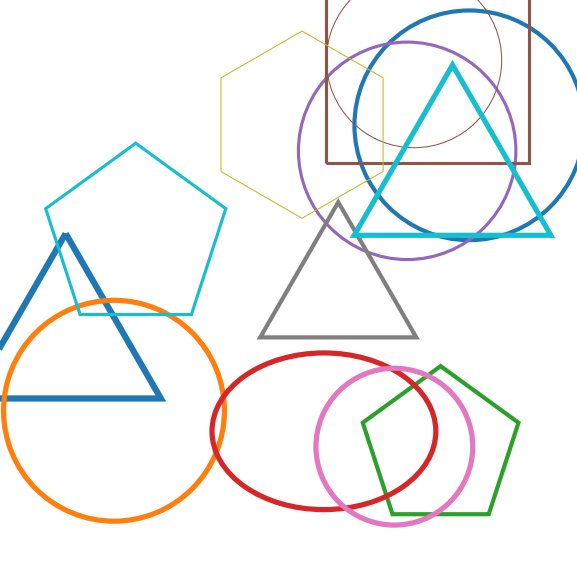[{"shape": "triangle", "thickness": 3, "radius": 0.95, "center": [0.114, 0.404]}, {"shape": "circle", "thickness": 2, "radius": 0.99, "center": [0.813, 0.782]}, {"shape": "circle", "thickness": 2.5, "radius": 0.96, "center": [0.197, 0.288]}, {"shape": "pentagon", "thickness": 2, "radius": 0.71, "center": [0.763, 0.223]}, {"shape": "oval", "thickness": 2.5, "radius": 0.97, "center": [0.561, 0.252]}, {"shape": "circle", "thickness": 1.5, "radius": 0.94, "center": [0.705, 0.738]}, {"shape": "circle", "thickness": 0.5, "radius": 0.76, "center": [0.717, 0.895]}, {"shape": "square", "thickness": 1.5, "radius": 0.88, "center": [0.74, 0.893]}, {"shape": "circle", "thickness": 2.5, "radius": 0.68, "center": [0.683, 0.226]}, {"shape": "triangle", "thickness": 2, "radius": 0.78, "center": [0.586, 0.493]}, {"shape": "hexagon", "thickness": 0.5, "radius": 0.81, "center": [0.523, 0.783]}, {"shape": "pentagon", "thickness": 1.5, "radius": 0.82, "center": [0.235, 0.587]}, {"shape": "triangle", "thickness": 2.5, "radius": 0.98, "center": [0.784, 0.69]}]